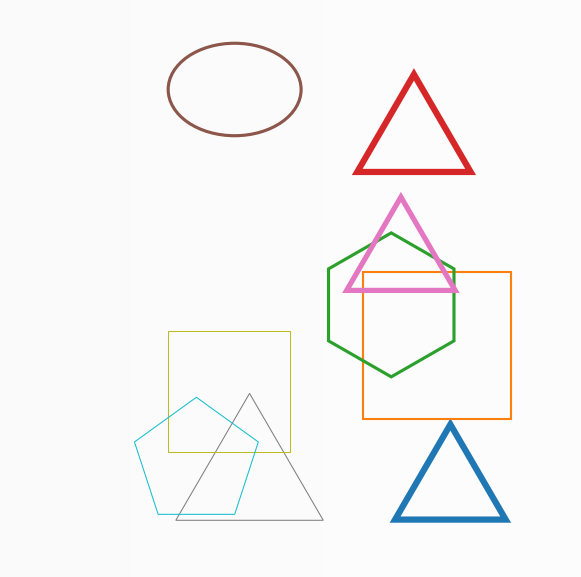[{"shape": "triangle", "thickness": 3, "radius": 0.55, "center": [0.775, 0.154]}, {"shape": "square", "thickness": 1, "radius": 0.63, "center": [0.752, 0.401]}, {"shape": "hexagon", "thickness": 1.5, "radius": 0.62, "center": [0.673, 0.471]}, {"shape": "triangle", "thickness": 3, "radius": 0.56, "center": [0.712, 0.758]}, {"shape": "oval", "thickness": 1.5, "radius": 0.57, "center": [0.404, 0.844]}, {"shape": "triangle", "thickness": 2.5, "radius": 0.54, "center": [0.69, 0.55]}, {"shape": "triangle", "thickness": 0.5, "radius": 0.73, "center": [0.429, 0.171]}, {"shape": "square", "thickness": 0.5, "radius": 0.53, "center": [0.394, 0.321]}, {"shape": "pentagon", "thickness": 0.5, "radius": 0.56, "center": [0.338, 0.199]}]